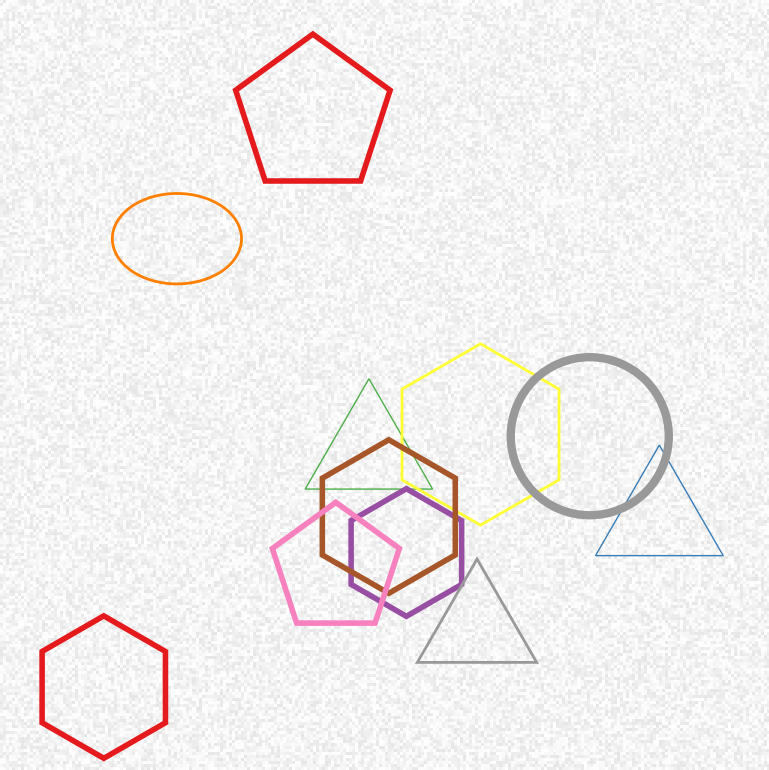[{"shape": "hexagon", "thickness": 2, "radius": 0.46, "center": [0.135, 0.108]}, {"shape": "pentagon", "thickness": 2, "radius": 0.53, "center": [0.406, 0.85]}, {"shape": "triangle", "thickness": 0.5, "radius": 0.48, "center": [0.856, 0.326]}, {"shape": "triangle", "thickness": 0.5, "radius": 0.48, "center": [0.479, 0.413]}, {"shape": "hexagon", "thickness": 2, "radius": 0.41, "center": [0.528, 0.282]}, {"shape": "oval", "thickness": 1, "radius": 0.42, "center": [0.23, 0.69]}, {"shape": "hexagon", "thickness": 1, "radius": 0.59, "center": [0.624, 0.436]}, {"shape": "hexagon", "thickness": 2, "radius": 0.5, "center": [0.505, 0.329]}, {"shape": "pentagon", "thickness": 2, "radius": 0.43, "center": [0.436, 0.261]}, {"shape": "circle", "thickness": 3, "radius": 0.51, "center": [0.766, 0.433]}, {"shape": "triangle", "thickness": 1, "radius": 0.45, "center": [0.62, 0.185]}]